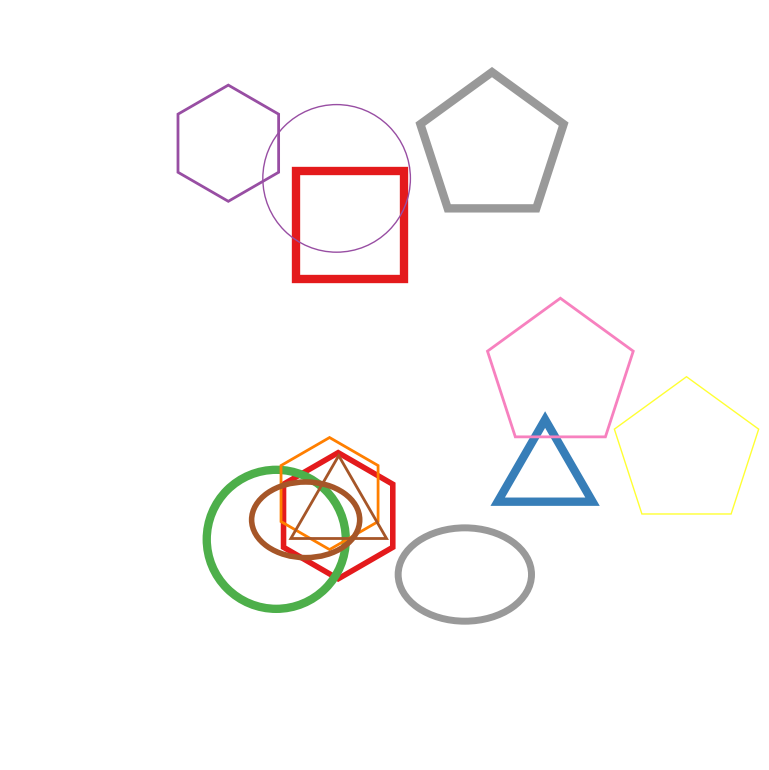[{"shape": "square", "thickness": 3, "radius": 0.35, "center": [0.455, 0.708]}, {"shape": "hexagon", "thickness": 2, "radius": 0.41, "center": [0.439, 0.33]}, {"shape": "triangle", "thickness": 3, "radius": 0.36, "center": [0.708, 0.384]}, {"shape": "circle", "thickness": 3, "radius": 0.45, "center": [0.359, 0.3]}, {"shape": "circle", "thickness": 0.5, "radius": 0.48, "center": [0.437, 0.768]}, {"shape": "hexagon", "thickness": 1, "radius": 0.38, "center": [0.297, 0.814]}, {"shape": "hexagon", "thickness": 1, "radius": 0.36, "center": [0.428, 0.359]}, {"shape": "pentagon", "thickness": 0.5, "radius": 0.49, "center": [0.892, 0.412]}, {"shape": "oval", "thickness": 2, "radius": 0.35, "center": [0.397, 0.325]}, {"shape": "triangle", "thickness": 1, "radius": 0.36, "center": [0.44, 0.337]}, {"shape": "pentagon", "thickness": 1, "radius": 0.5, "center": [0.728, 0.513]}, {"shape": "pentagon", "thickness": 3, "radius": 0.49, "center": [0.639, 0.809]}, {"shape": "oval", "thickness": 2.5, "radius": 0.43, "center": [0.604, 0.254]}]